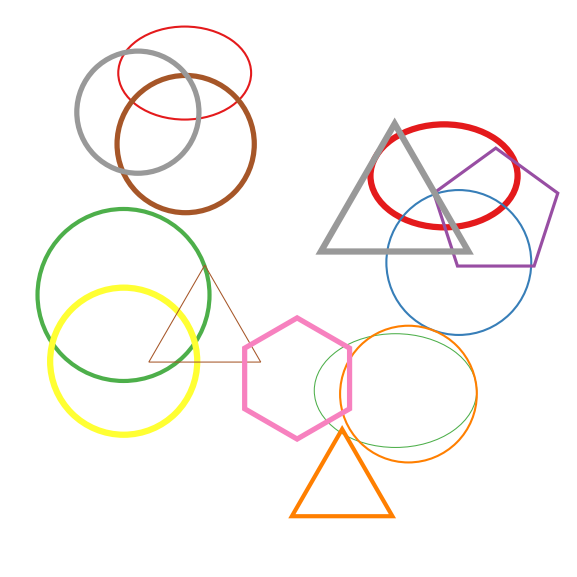[{"shape": "oval", "thickness": 3, "radius": 0.64, "center": [0.769, 0.695]}, {"shape": "oval", "thickness": 1, "radius": 0.58, "center": [0.32, 0.873]}, {"shape": "circle", "thickness": 1, "radius": 0.63, "center": [0.794, 0.545]}, {"shape": "circle", "thickness": 2, "radius": 0.74, "center": [0.214, 0.488]}, {"shape": "oval", "thickness": 0.5, "radius": 0.7, "center": [0.685, 0.323]}, {"shape": "pentagon", "thickness": 1.5, "radius": 0.56, "center": [0.859, 0.63]}, {"shape": "triangle", "thickness": 2, "radius": 0.5, "center": [0.592, 0.155]}, {"shape": "circle", "thickness": 1, "radius": 0.59, "center": [0.707, 0.317]}, {"shape": "circle", "thickness": 3, "radius": 0.64, "center": [0.214, 0.374]}, {"shape": "triangle", "thickness": 0.5, "radius": 0.56, "center": [0.355, 0.428]}, {"shape": "circle", "thickness": 2.5, "radius": 0.59, "center": [0.321, 0.75]}, {"shape": "hexagon", "thickness": 2.5, "radius": 0.52, "center": [0.514, 0.344]}, {"shape": "circle", "thickness": 2.5, "radius": 0.53, "center": [0.239, 0.805]}, {"shape": "triangle", "thickness": 3, "radius": 0.74, "center": [0.683, 0.637]}]